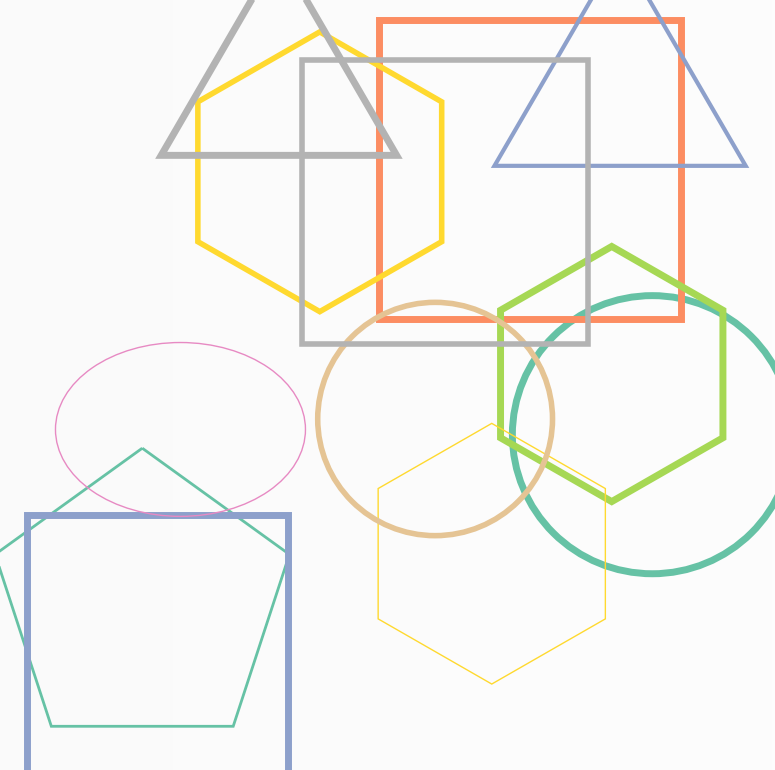[{"shape": "circle", "thickness": 2.5, "radius": 0.9, "center": [0.842, 0.435]}, {"shape": "pentagon", "thickness": 1, "radius": 1.0, "center": [0.184, 0.218]}, {"shape": "square", "thickness": 2.5, "radius": 0.97, "center": [0.684, 0.78]}, {"shape": "square", "thickness": 2.5, "radius": 0.84, "center": [0.204, 0.163]}, {"shape": "triangle", "thickness": 1.5, "radius": 0.94, "center": [0.8, 0.878]}, {"shape": "oval", "thickness": 0.5, "radius": 0.81, "center": [0.233, 0.442]}, {"shape": "hexagon", "thickness": 2.5, "radius": 0.83, "center": [0.789, 0.514]}, {"shape": "hexagon", "thickness": 2, "radius": 0.91, "center": [0.413, 0.777]}, {"shape": "hexagon", "thickness": 0.5, "radius": 0.85, "center": [0.635, 0.281]}, {"shape": "circle", "thickness": 2, "radius": 0.76, "center": [0.561, 0.456]}, {"shape": "square", "thickness": 2, "radius": 0.92, "center": [0.574, 0.738]}, {"shape": "triangle", "thickness": 2.5, "radius": 0.88, "center": [0.36, 0.886]}]